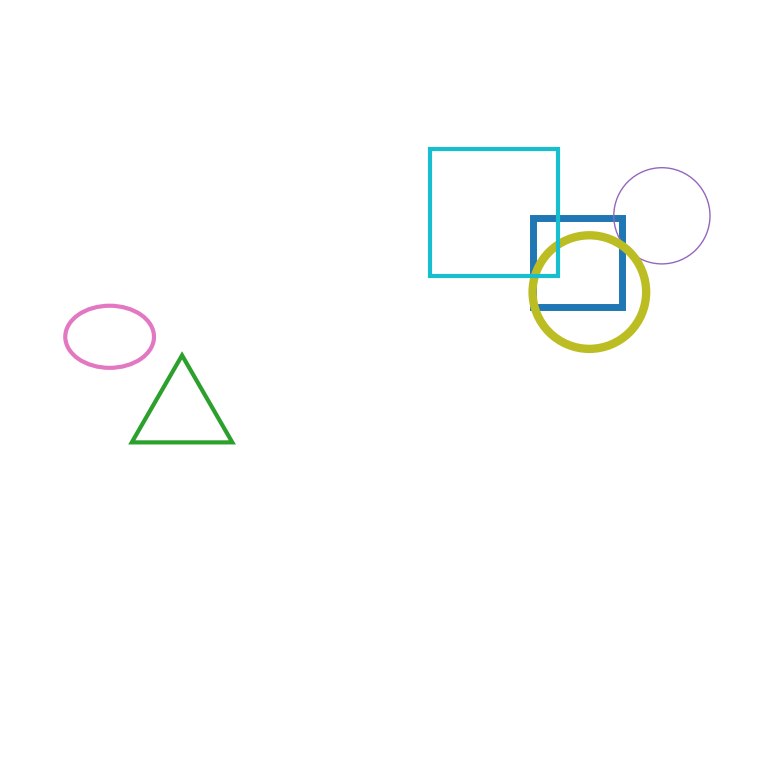[{"shape": "square", "thickness": 2.5, "radius": 0.29, "center": [0.749, 0.659]}, {"shape": "triangle", "thickness": 1.5, "radius": 0.38, "center": [0.236, 0.463]}, {"shape": "circle", "thickness": 0.5, "radius": 0.31, "center": [0.86, 0.72]}, {"shape": "oval", "thickness": 1.5, "radius": 0.29, "center": [0.142, 0.563]}, {"shape": "circle", "thickness": 3, "radius": 0.37, "center": [0.765, 0.621]}, {"shape": "square", "thickness": 1.5, "radius": 0.41, "center": [0.642, 0.724]}]